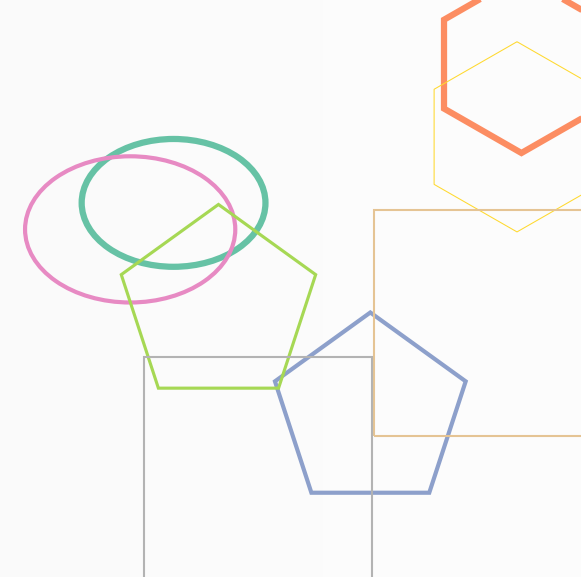[{"shape": "oval", "thickness": 3, "radius": 0.79, "center": [0.299, 0.648]}, {"shape": "hexagon", "thickness": 3, "radius": 0.77, "center": [0.897, 0.888]}, {"shape": "pentagon", "thickness": 2, "radius": 0.86, "center": [0.637, 0.285]}, {"shape": "oval", "thickness": 2, "radius": 0.9, "center": [0.224, 0.602]}, {"shape": "pentagon", "thickness": 1.5, "radius": 0.88, "center": [0.376, 0.469]}, {"shape": "hexagon", "thickness": 0.5, "radius": 0.82, "center": [0.889, 0.762]}, {"shape": "square", "thickness": 1, "radius": 0.98, "center": [0.84, 0.44]}, {"shape": "square", "thickness": 1, "radius": 0.98, "center": [0.443, 0.185]}]